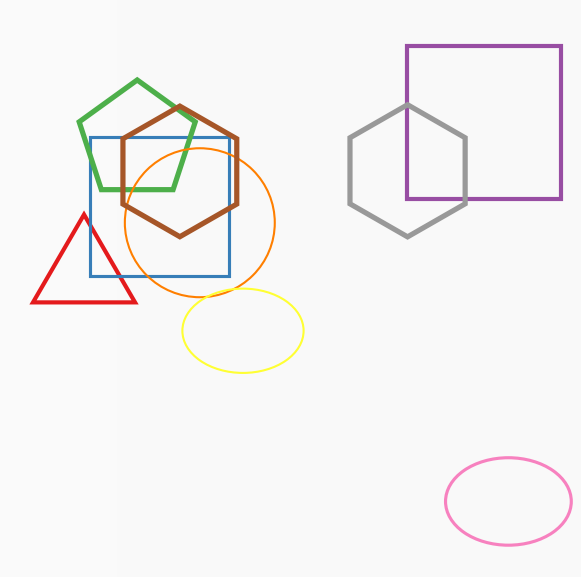[{"shape": "triangle", "thickness": 2, "radius": 0.51, "center": [0.145, 0.526]}, {"shape": "square", "thickness": 1.5, "radius": 0.6, "center": [0.275, 0.642]}, {"shape": "pentagon", "thickness": 2.5, "radius": 0.52, "center": [0.236, 0.756]}, {"shape": "square", "thickness": 2, "radius": 0.66, "center": [0.833, 0.787]}, {"shape": "circle", "thickness": 1, "radius": 0.64, "center": [0.344, 0.613]}, {"shape": "oval", "thickness": 1, "radius": 0.52, "center": [0.418, 0.426]}, {"shape": "hexagon", "thickness": 2.5, "radius": 0.57, "center": [0.309, 0.702]}, {"shape": "oval", "thickness": 1.5, "radius": 0.54, "center": [0.875, 0.131]}, {"shape": "hexagon", "thickness": 2.5, "radius": 0.57, "center": [0.701, 0.703]}]